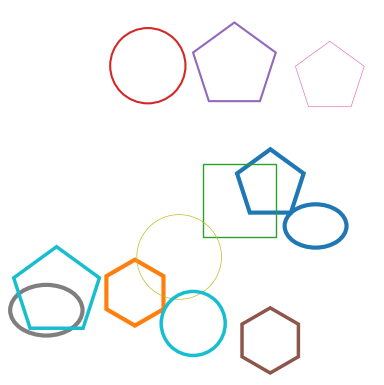[{"shape": "pentagon", "thickness": 3, "radius": 0.45, "center": [0.702, 0.521]}, {"shape": "oval", "thickness": 3, "radius": 0.4, "center": [0.82, 0.413]}, {"shape": "hexagon", "thickness": 3, "radius": 0.43, "center": [0.35, 0.24]}, {"shape": "square", "thickness": 1, "radius": 0.47, "center": [0.623, 0.48]}, {"shape": "circle", "thickness": 1.5, "radius": 0.49, "center": [0.384, 0.829]}, {"shape": "pentagon", "thickness": 1.5, "radius": 0.56, "center": [0.609, 0.829]}, {"shape": "hexagon", "thickness": 2.5, "radius": 0.42, "center": [0.702, 0.116]}, {"shape": "pentagon", "thickness": 0.5, "radius": 0.47, "center": [0.857, 0.799]}, {"shape": "oval", "thickness": 3, "radius": 0.47, "center": [0.12, 0.194]}, {"shape": "circle", "thickness": 0.5, "radius": 0.55, "center": [0.465, 0.333]}, {"shape": "pentagon", "thickness": 2.5, "radius": 0.59, "center": [0.147, 0.242]}, {"shape": "circle", "thickness": 2.5, "radius": 0.42, "center": [0.502, 0.16]}]